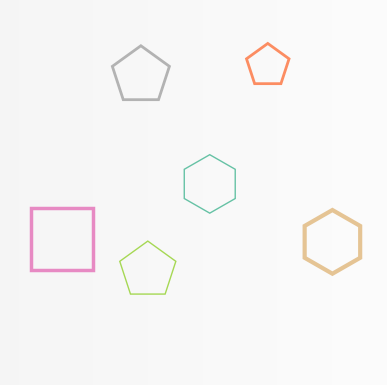[{"shape": "hexagon", "thickness": 1, "radius": 0.38, "center": [0.541, 0.522]}, {"shape": "pentagon", "thickness": 2, "radius": 0.29, "center": [0.691, 0.829]}, {"shape": "square", "thickness": 2.5, "radius": 0.4, "center": [0.16, 0.38]}, {"shape": "pentagon", "thickness": 1, "radius": 0.38, "center": [0.381, 0.298]}, {"shape": "hexagon", "thickness": 3, "radius": 0.41, "center": [0.858, 0.372]}, {"shape": "pentagon", "thickness": 2, "radius": 0.39, "center": [0.364, 0.804]}]